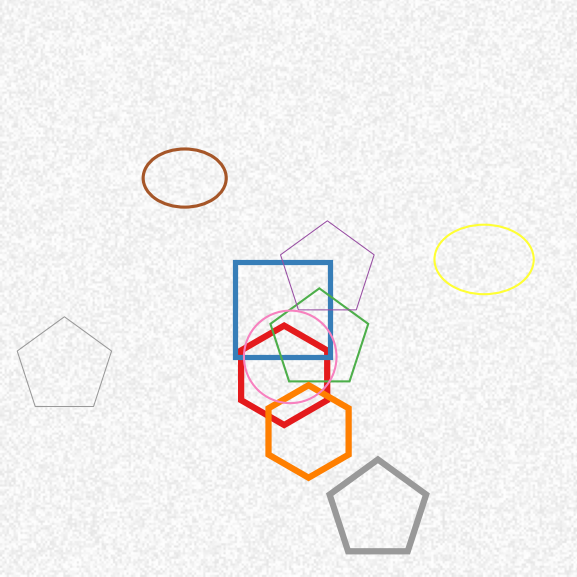[{"shape": "hexagon", "thickness": 3, "radius": 0.43, "center": [0.492, 0.349]}, {"shape": "square", "thickness": 2.5, "radius": 0.41, "center": [0.49, 0.463]}, {"shape": "pentagon", "thickness": 1, "radius": 0.45, "center": [0.553, 0.411]}, {"shape": "pentagon", "thickness": 0.5, "radius": 0.43, "center": [0.567, 0.532]}, {"shape": "hexagon", "thickness": 3, "radius": 0.4, "center": [0.534, 0.252]}, {"shape": "oval", "thickness": 1, "radius": 0.43, "center": [0.838, 0.55]}, {"shape": "oval", "thickness": 1.5, "radius": 0.36, "center": [0.32, 0.691]}, {"shape": "circle", "thickness": 1, "radius": 0.4, "center": [0.503, 0.381]}, {"shape": "pentagon", "thickness": 0.5, "radius": 0.43, "center": [0.111, 0.365]}, {"shape": "pentagon", "thickness": 3, "radius": 0.44, "center": [0.654, 0.116]}]